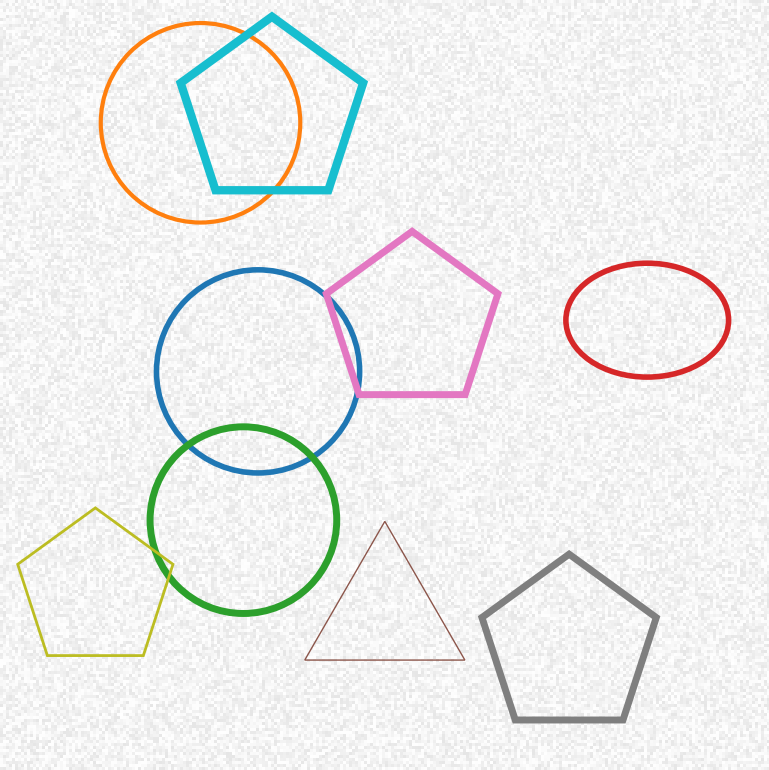[{"shape": "circle", "thickness": 2, "radius": 0.66, "center": [0.335, 0.518]}, {"shape": "circle", "thickness": 1.5, "radius": 0.65, "center": [0.26, 0.841]}, {"shape": "circle", "thickness": 2.5, "radius": 0.61, "center": [0.316, 0.324]}, {"shape": "oval", "thickness": 2, "radius": 0.53, "center": [0.841, 0.584]}, {"shape": "triangle", "thickness": 0.5, "radius": 0.6, "center": [0.5, 0.203]}, {"shape": "pentagon", "thickness": 2.5, "radius": 0.59, "center": [0.535, 0.582]}, {"shape": "pentagon", "thickness": 2.5, "radius": 0.6, "center": [0.739, 0.161]}, {"shape": "pentagon", "thickness": 1, "radius": 0.53, "center": [0.124, 0.234]}, {"shape": "pentagon", "thickness": 3, "radius": 0.62, "center": [0.353, 0.854]}]